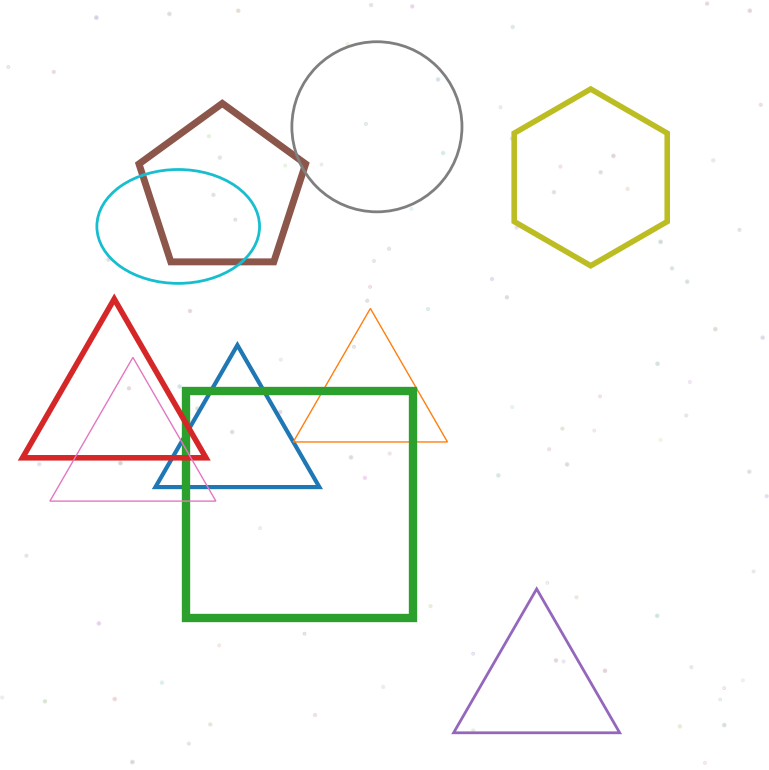[{"shape": "triangle", "thickness": 1.5, "radius": 0.61, "center": [0.308, 0.429]}, {"shape": "triangle", "thickness": 0.5, "radius": 0.58, "center": [0.481, 0.484]}, {"shape": "square", "thickness": 3, "radius": 0.74, "center": [0.389, 0.345]}, {"shape": "triangle", "thickness": 2, "radius": 0.69, "center": [0.148, 0.474]}, {"shape": "triangle", "thickness": 1, "radius": 0.62, "center": [0.697, 0.111]}, {"shape": "pentagon", "thickness": 2.5, "radius": 0.57, "center": [0.289, 0.752]}, {"shape": "triangle", "thickness": 0.5, "radius": 0.62, "center": [0.173, 0.411]}, {"shape": "circle", "thickness": 1, "radius": 0.55, "center": [0.49, 0.835]}, {"shape": "hexagon", "thickness": 2, "radius": 0.57, "center": [0.767, 0.77]}, {"shape": "oval", "thickness": 1, "radius": 0.53, "center": [0.231, 0.706]}]